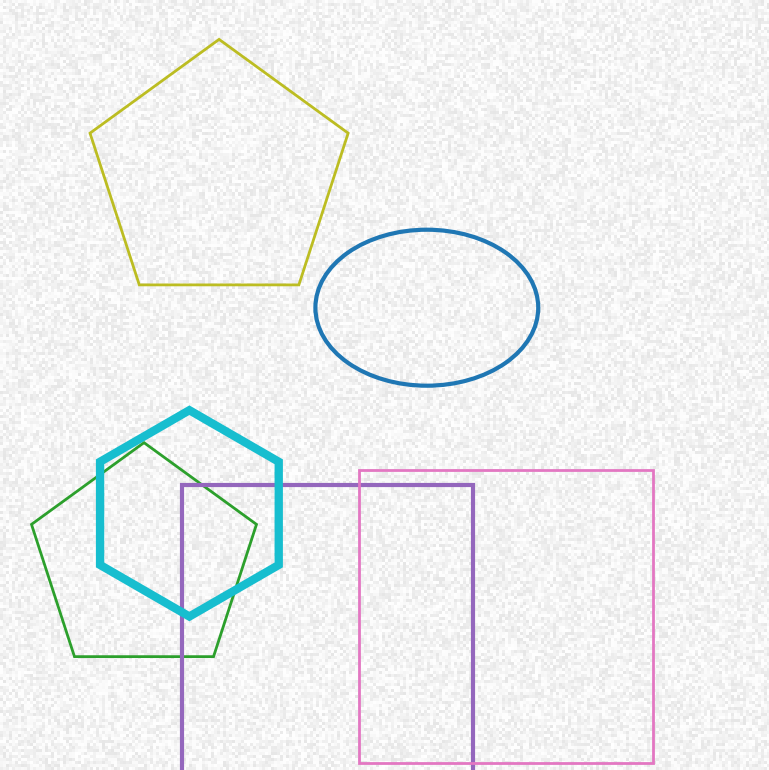[{"shape": "oval", "thickness": 1.5, "radius": 0.72, "center": [0.554, 0.6]}, {"shape": "pentagon", "thickness": 1, "radius": 0.77, "center": [0.187, 0.272]}, {"shape": "square", "thickness": 1.5, "radius": 0.94, "center": [0.425, 0.182]}, {"shape": "square", "thickness": 1, "radius": 0.95, "center": [0.657, 0.2]}, {"shape": "pentagon", "thickness": 1, "radius": 0.88, "center": [0.285, 0.773]}, {"shape": "hexagon", "thickness": 3, "radius": 0.67, "center": [0.246, 0.333]}]